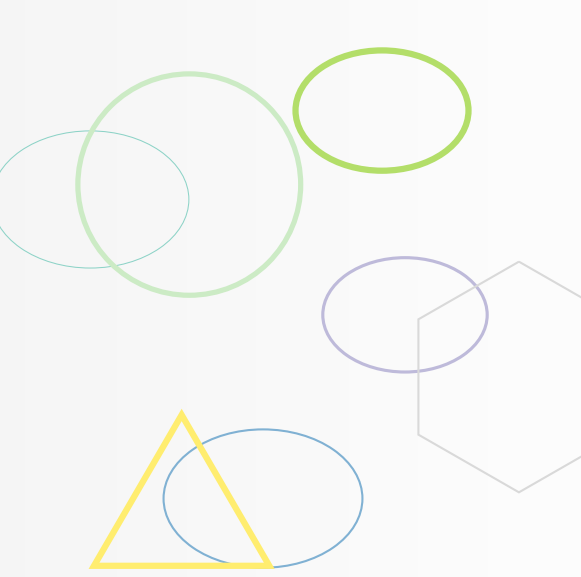[{"shape": "oval", "thickness": 0.5, "radius": 0.85, "center": [0.155, 0.654]}, {"shape": "oval", "thickness": 1.5, "radius": 0.71, "center": [0.697, 0.454]}, {"shape": "oval", "thickness": 1, "radius": 0.86, "center": [0.452, 0.136]}, {"shape": "oval", "thickness": 3, "radius": 0.74, "center": [0.657, 0.808]}, {"shape": "hexagon", "thickness": 1, "radius": 1.0, "center": [0.893, 0.346]}, {"shape": "circle", "thickness": 2.5, "radius": 0.96, "center": [0.326, 0.68]}, {"shape": "triangle", "thickness": 3, "radius": 0.87, "center": [0.313, 0.106]}]